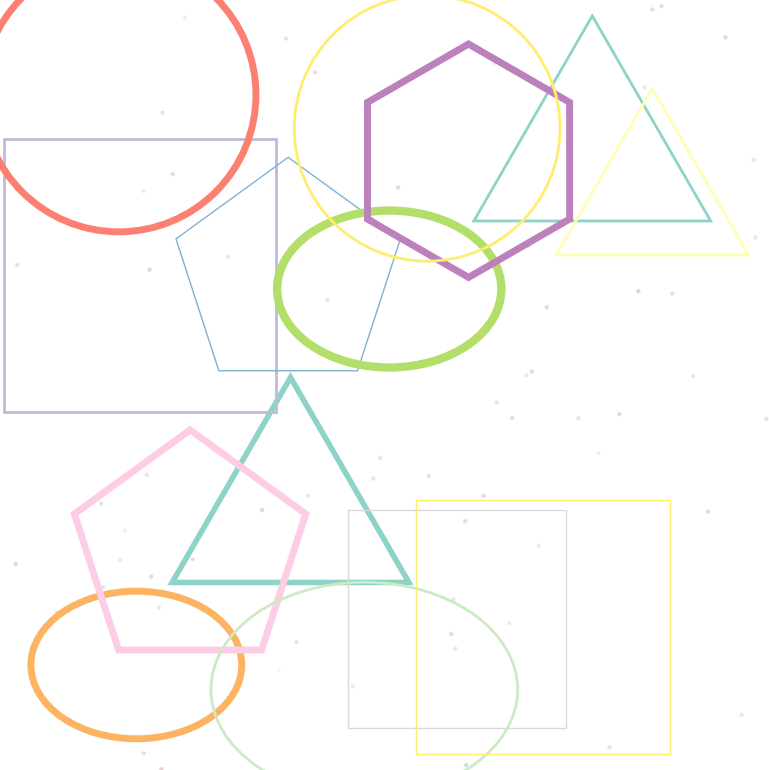[{"shape": "triangle", "thickness": 2, "radius": 0.89, "center": [0.377, 0.332]}, {"shape": "triangle", "thickness": 1, "radius": 0.89, "center": [0.769, 0.802]}, {"shape": "triangle", "thickness": 1, "radius": 0.72, "center": [0.847, 0.741]}, {"shape": "square", "thickness": 1, "radius": 0.89, "center": [0.182, 0.642]}, {"shape": "circle", "thickness": 2.5, "radius": 0.89, "center": [0.154, 0.877]}, {"shape": "pentagon", "thickness": 0.5, "radius": 0.77, "center": [0.374, 0.642]}, {"shape": "oval", "thickness": 2.5, "radius": 0.68, "center": [0.177, 0.136]}, {"shape": "oval", "thickness": 3, "radius": 0.73, "center": [0.506, 0.625]}, {"shape": "pentagon", "thickness": 2.5, "radius": 0.79, "center": [0.247, 0.284]}, {"shape": "square", "thickness": 0.5, "radius": 0.71, "center": [0.594, 0.196]}, {"shape": "hexagon", "thickness": 2.5, "radius": 0.76, "center": [0.609, 0.791]}, {"shape": "oval", "thickness": 1, "radius": 1.0, "center": [0.473, 0.104]}, {"shape": "circle", "thickness": 1, "radius": 0.86, "center": [0.555, 0.833]}, {"shape": "square", "thickness": 0.5, "radius": 0.82, "center": [0.705, 0.186]}]